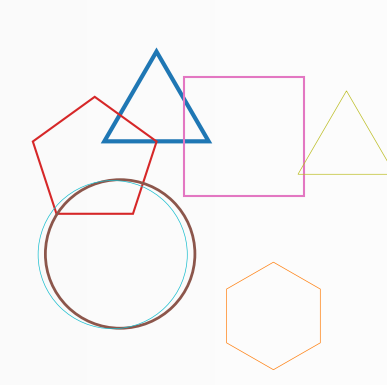[{"shape": "triangle", "thickness": 3, "radius": 0.78, "center": [0.404, 0.711]}, {"shape": "hexagon", "thickness": 0.5, "radius": 0.7, "center": [0.706, 0.179]}, {"shape": "pentagon", "thickness": 1.5, "radius": 0.84, "center": [0.244, 0.581]}, {"shape": "circle", "thickness": 2, "radius": 0.96, "center": [0.31, 0.34]}, {"shape": "square", "thickness": 1.5, "radius": 0.78, "center": [0.63, 0.646]}, {"shape": "triangle", "thickness": 0.5, "radius": 0.72, "center": [0.894, 0.62]}, {"shape": "circle", "thickness": 0.5, "radius": 0.96, "center": [0.291, 0.339]}]